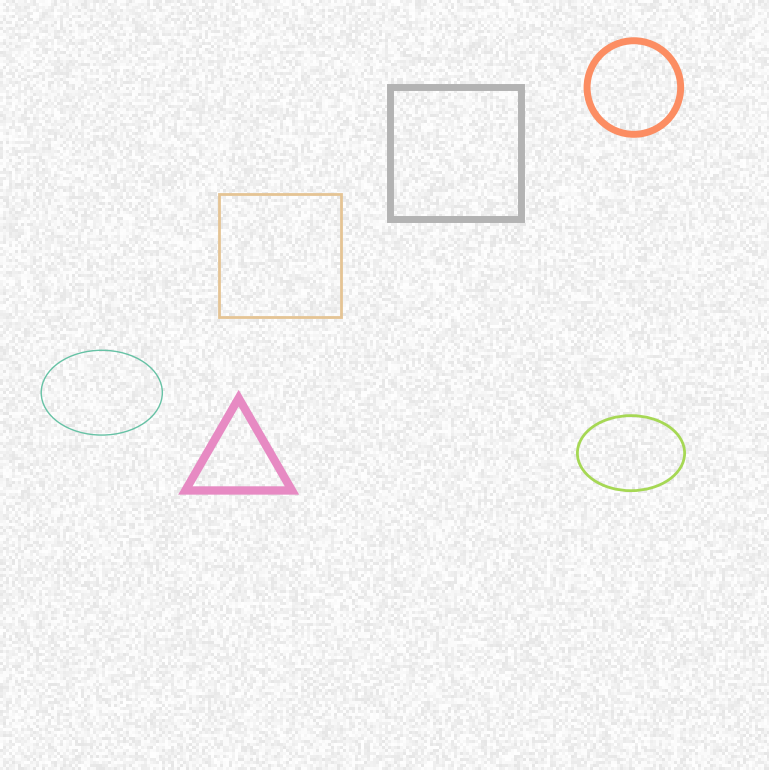[{"shape": "oval", "thickness": 0.5, "radius": 0.39, "center": [0.132, 0.49]}, {"shape": "circle", "thickness": 2.5, "radius": 0.3, "center": [0.823, 0.886]}, {"shape": "triangle", "thickness": 3, "radius": 0.4, "center": [0.31, 0.403]}, {"shape": "oval", "thickness": 1, "radius": 0.35, "center": [0.819, 0.411]}, {"shape": "square", "thickness": 1, "radius": 0.4, "center": [0.364, 0.668]}, {"shape": "square", "thickness": 2.5, "radius": 0.43, "center": [0.591, 0.801]}]